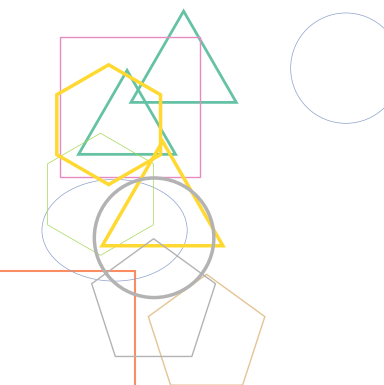[{"shape": "triangle", "thickness": 2, "radius": 0.79, "center": [0.477, 0.813]}, {"shape": "triangle", "thickness": 2, "radius": 0.73, "center": [0.33, 0.672]}, {"shape": "square", "thickness": 1.5, "radius": 0.97, "center": [0.159, 0.102]}, {"shape": "oval", "thickness": 0.5, "radius": 0.94, "center": [0.298, 0.402]}, {"shape": "circle", "thickness": 0.5, "radius": 0.72, "center": [0.898, 0.823]}, {"shape": "square", "thickness": 1, "radius": 0.91, "center": [0.339, 0.722]}, {"shape": "hexagon", "thickness": 0.5, "radius": 0.79, "center": [0.261, 0.495]}, {"shape": "triangle", "thickness": 2.5, "radius": 0.9, "center": [0.422, 0.452]}, {"shape": "hexagon", "thickness": 2.5, "radius": 0.78, "center": [0.282, 0.676]}, {"shape": "pentagon", "thickness": 1, "radius": 0.8, "center": [0.537, 0.128]}, {"shape": "circle", "thickness": 2.5, "radius": 0.78, "center": [0.4, 0.382]}, {"shape": "pentagon", "thickness": 1, "radius": 0.85, "center": [0.399, 0.211]}]